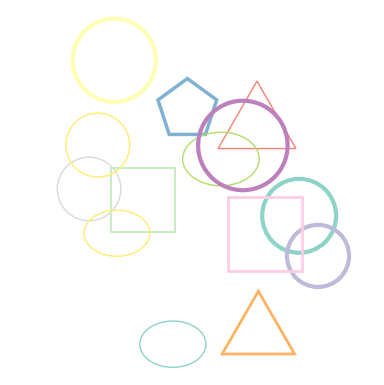[{"shape": "oval", "thickness": 1, "radius": 0.43, "center": [0.449, 0.106]}, {"shape": "circle", "thickness": 3, "radius": 0.48, "center": [0.777, 0.439]}, {"shape": "circle", "thickness": 3, "radius": 0.54, "center": [0.297, 0.843]}, {"shape": "circle", "thickness": 3, "radius": 0.4, "center": [0.826, 0.335]}, {"shape": "triangle", "thickness": 1, "radius": 0.58, "center": [0.668, 0.672]}, {"shape": "pentagon", "thickness": 2.5, "radius": 0.4, "center": [0.487, 0.716]}, {"shape": "triangle", "thickness": 2, "radius": 0.54, "center": [0.671, 0.135]}, {"shape": "oval", "thickness": 1, "radius": 0.5, "center": [0.574, 0.587]}, {"shape": "square", "thickness": 2, "radius": 0.48, "center": [0.689, 0.392]}, {"shape": "circle", "thickness": 1, "radius": 0.41, "center": [0.231, 0.509]}, {"shape": "circle", "thickness": 3, "radius": 0.58, "center": [0.631, 0.622]}, {"shape": "square", "thickness": 1.5, "radius": 0.41, "center": [0.371, 0.481]}, {"shape": "circle", "thickness": 1, "radius": 0.41, "center": [0.254, 0.623]}, {"shape": "oval", "thickness": 1, "radius": 0.43, "center": [0.304, 0.394]}]